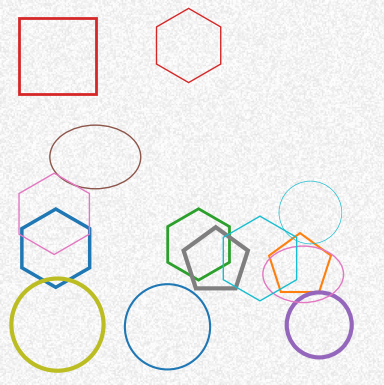[{"shape": "hexagon", "thickness": 2.5, "radius": 0.51, "center": [0.145, 0.355]}, {"shape": "circle", "thickness": 1.5, "radius": 0.55, "center": [0.435, 0.151]}, {"shape": "pentagon", "thickness": 1.5, "radius": 0.42, "center": [0.779, 0.31]}, {"shape": "hexagon", "thickness": 2, "radius": 0.46, "center": [0.516, 0.365]}, {"shape": "hexagon", "thickness": 1, "radius": 0.48, "center": [0.49, 0.882]}, {"shape": "square", "thickness": 2, "radius": 0.5, "center": [0.15, 0.854]}, {"shape": "circle", "thickness": 3, "radius": 0.42, "center": [0.829, 0.156]}, {"shape": "oval", "thickness": 1, "radius": 0.59, "center": [0.248, 0.592]}, {"shape": "oval", "thickness": 1, "radius": 0.52, "center": [0.788, 0.287]}, {"shape": "hexagon", "thickness": 1, "radius": 0.53, "center": [0.141, 0.445]}, {"shape": "pentagon", "thickness": 3, "radius": 0.44, "center": [0.56, 0.322]}, {"shape": "circle", "thickness": 3, "radius": 0.6, "center": [0.149, 0.157]}, {"shape": "circle", "thickness": 0.5, "radius": 0.41, "center": [0.806, 0.448]}, {"shape": "hexagon", "thickness": 1, "radius": 0.55, "center": [0.675, 0.329]}]